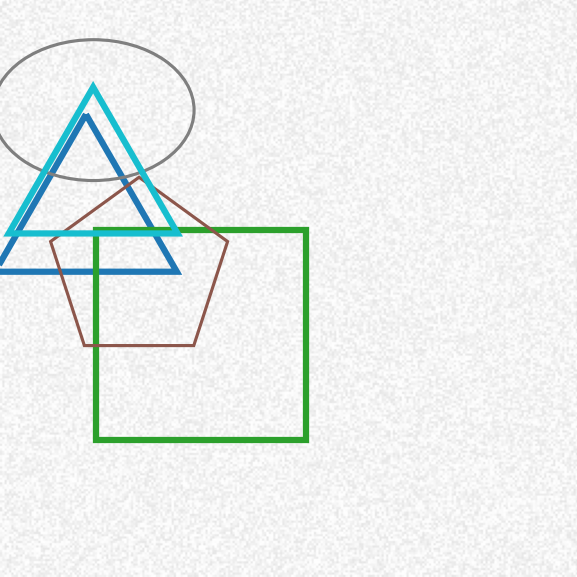[{"shape": "triangle", "thickness": 3, "radius": 0.91, "center": [0.149, 0.619]}, {"shape": "square", "thickness": 3, "radius": 0.91, "center": [0.349, 0.42]}, {"shape": "pentagon", "thickness": 1.5, "radius": 0.81, "center": [0.241, 0.531]}, {"shape": "oval", "thickness": 1.5, "radius": 0.87, "center": [0.162, 0.808]}, {"shape": "triangle", "thickness": 3, "radius": 0.84, "center": [0.161, 0.679]}]